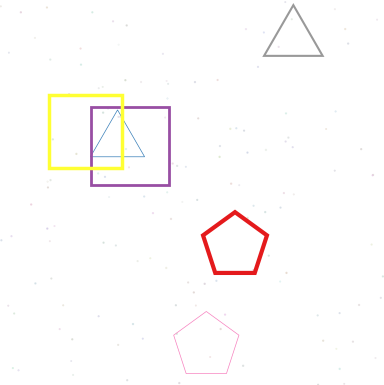[{"shape": "pentagon", "thickness": 3, "radius": 0.44, "center": [0.61, 0.362]}, {"shape": "triangle", "thickness": 0.5, "radius": 0.41, "center": [0.305, 0.633]}, {"shape": "square", "thickness": 2, "radius": 0.5, "center": [0.338, 0.621]}, {"shape": "square", "thickness": 2.5, "radius": 0.47, "center": [0.221, 0.659]}, {"shape": "pentagon", "thickness": 0.5, "radius": 0.45, "center": [0.536, 0.102]}, {"shape": "triangle", "thickness": 1.5, "radius": 0.44, "center": [0.762, 0.899]}]